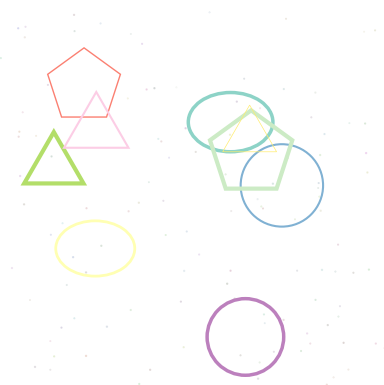[{"shape": "oval", "thickness": 2.5, "radius": 0.55, "center": [0.599, 0.683]}, {"shape": "oval", "thickness": 2, "radius": 0.51, "center": [0.247, 0.355]}, {"shape": "pentagon", "thickness": 1, "radius": 0.5, "center": [0.218, 0.776]}, {"shape": "circle", "thickness": 1.5, "radius": 0.54, "center": [0.732, 0.518]}, {"shape": "triangle", "thickness": 3, "radius": 0.44, "center": [0.14, 0.568]}, {"shape": "triangle", "thickness": 1.5, "radius": 0.48, "center": [0.25, 0.665]}, {"shape": "circle", "thickness": 2.5, "radius": 0.5, "center": [0.637, 0.125]}, {"shape": "pentagon", "thickness": 3, "radius": 0.56, "center": [0.652, 0.601]}, {"shape": "triangle", "thickness": 0.5, "radius": 0.4, "center": [0.648, 0.646]}]